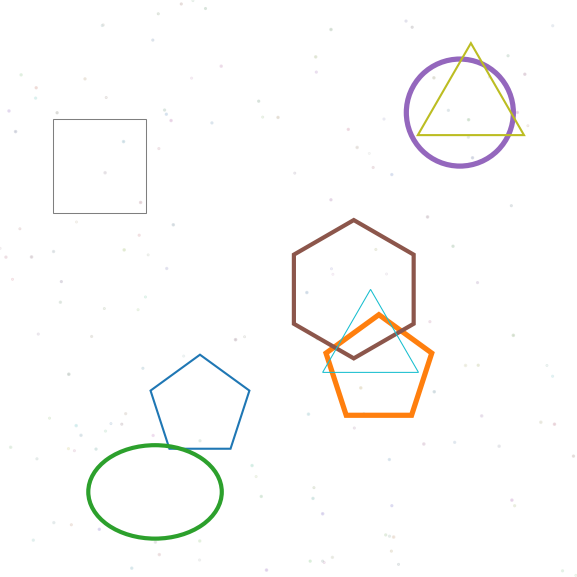[{"shape": "pentagon", "thickness": 1, "radius": 0.45, "center": [0.346, 0.295]}, {"shape": "pentagon", "thickness": 2.5, "radius": 0.48, "center": [0.656, 0.358]}, {"shape": "oval", "thickness": 2, "radius": 0.58, "center": [0.268, 0.147]}, {"shape": "circle", "thickness": 2.5, "radius": 0.46, "center": [0.796, 0.804]}, {"shape": "hexagon", "thickness": 2, "radius": 0.6, "center": [0.613, 0.498]}, {"shape": "square", "thickness": 0.5, "radius": 0.4, "center": [0.172, 0.712]}, {"shape": "triangle", "thickness": 1, "radius": 0.53, "center": [0.815, 0.818]}, {"shape": "triangle", "thickness": 0.5, "radius": 0.48, "center": [0.642, 0.402]}]